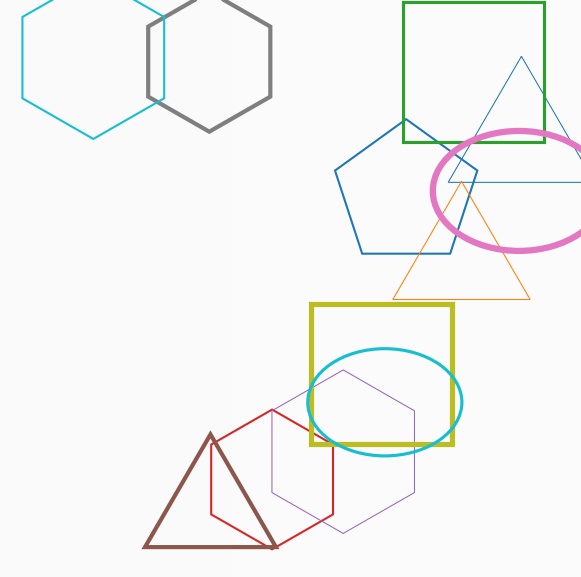[{"shape": "triangle", "thickness": 0.5, "radius": 0.73, "center": [0.897, 0.756]}, {"shape": "pentagon", "thickness": 1, "radius": 0.64, "center": [0.699, 0.664]}, {"shape": "triangle", "thickness": 0.5, "radius": 0.68, "center": [0.794, 0.549]}, {"shape": "square", "thickness": 1.5, "radius": 0.61, "center": [0.815, 0.874]}, {"shape": "hexagon", "thickness": 1, "radius": 0.61, "center": [0.468, 0.169]}, {"shape": "hexagon", "thickness": 0.5, "radius": 0.71, "center": [0.59, 0.217]}, {"shape": "triangle", "thickness": 2, "radius": 0.65, "center": [0.362, 0.117]}, {"shape": "oval", "thickness": 3, "radius": 0.74, "center": [0.893, 0.669]}, {"shape": "hexagon", "thickness": 2, "radius": 0.61, "center": [0.36, 0.892]}, {"shape": "square", "thickness": 2.5, "radius": 0.61, "center": [0.656, 0.351]}, {"shape": "oval", "thickness": 1.5, "radius": 0.66, "center": [0.662, 0.303]}, {"shape": "hexagon", "thickness": 1, "radius": 0.7, "center": [0.161, 0.899]}]